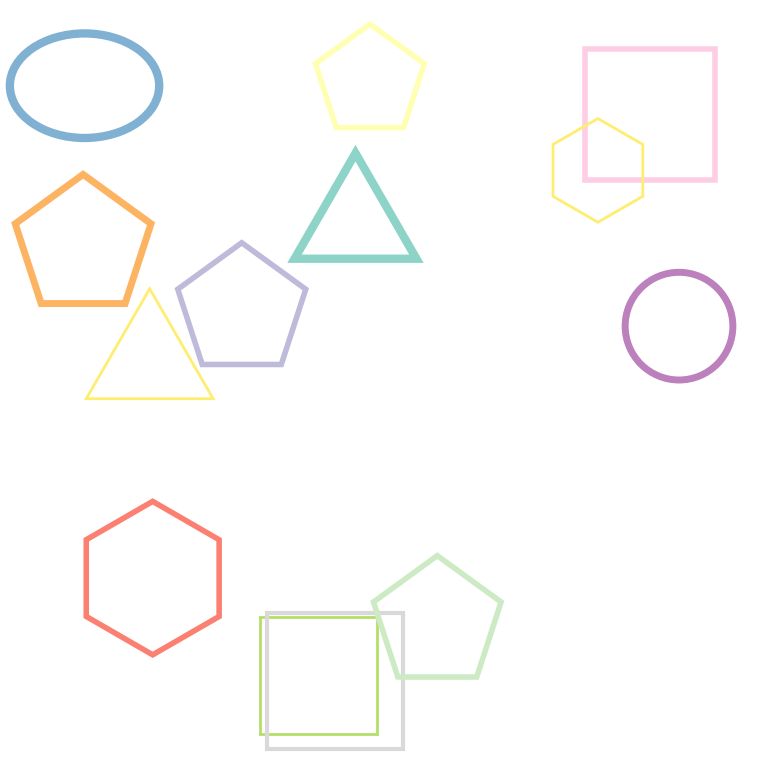[{"shape": "triangle", "thickness": 3, "radius": 0.46, "center": [0.462, 0.71]}, {"shape": "pentagon", "thickness": 2, "radius": 0.37, "center": [0.48, 0.894]}, {"shape": "pentagon", "thickness": 2, "radius": 0.44, "center": [0.314, 0.597]}, {"shape": "hexagon", "thickness": 2, "radius": 0.5, "center": [0.198, 0.249]}, {"shape": "oval", "thickness": 3, "radius": 0.48, "center": [0.11, 0.889]}, {"shape": "pentagon", "thickness": 2.5, "radius": 0.46, "center": [0.108, 0.681]}, {"shape": "square", "thickness": 1, "radius": 0.38, "center": [0.414, 0.123]}, {"shape": "square", "thickness": 2, "radius": 0.42, "center": [0.844, 0.851]}, {"shape": "square", "thickness": 1.5, "radius": 0.44, "center": [0.435, 0.116]}, {"shape": "circle", "thickness": 2.5, "radius": 0.35, "center": [0.882, 0.576]}, {"shape": "pentagon", "thickness": 2, "radius": 0.44, "center": [0.568, 0.191]}, {"shape": "hexagon", "thickness": 1, "radius": 0.34, "center": [0.777, 0.779]}, {"shape": "triangle", "thickness": 1, "radius": 0.48, "center": [0.194, 0.53]}]